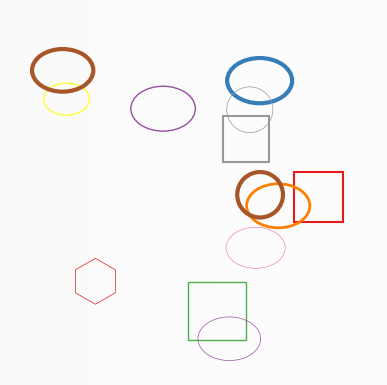[{"shape": "hexagon", "thickness": 0.5, "radius": 0.3, "center": [0.246, 0.269]}, {"shape": "square", "thickness": 1.5, "radius": 0.32, "center": [0.822, 0.489]}, {"shape": "oval", "thickness": 3, "radius": 0.42, "center": [0.67, 0.791]}, {"shape": "square", "thickness": 1, "radius": 0.38, "center": [0.559, 0.193]}, {"shape": "oval", "thickness": 1, "radius": 0.42, "center": [0.421, 0.718]}, {"shape": "oval", "thickness": 0.5, "radius": 0.4, "center": [0.592, 0.12]}, {"shape": "oval", "thickness": 2, "radius": 0.41, "center": [0.718, 0.465]}, {"shape": "oval", "thickness": 1, "radius": 0.3, "center": [0.172, 0.743]}, {"shape": "oval", "thickness": 3, "radius": 0.4, "center": [0.162, 0.817]}, {"shape": "circle", "thickness": 3, "radius": 0.3, "center": [0.671, 0.494]}, {"shape": "oval", "thickness": 0.5, "radius": 0.38, "center": [0.66, 0.356]}, {"shape": "square", "thickness": 1.5, "radius": 0.3, "center": [0.635, 0.638]}, {"shape": "circle", "thickness": 0.5, "radius": 0.3, "center": [0.645, 0.715]}]